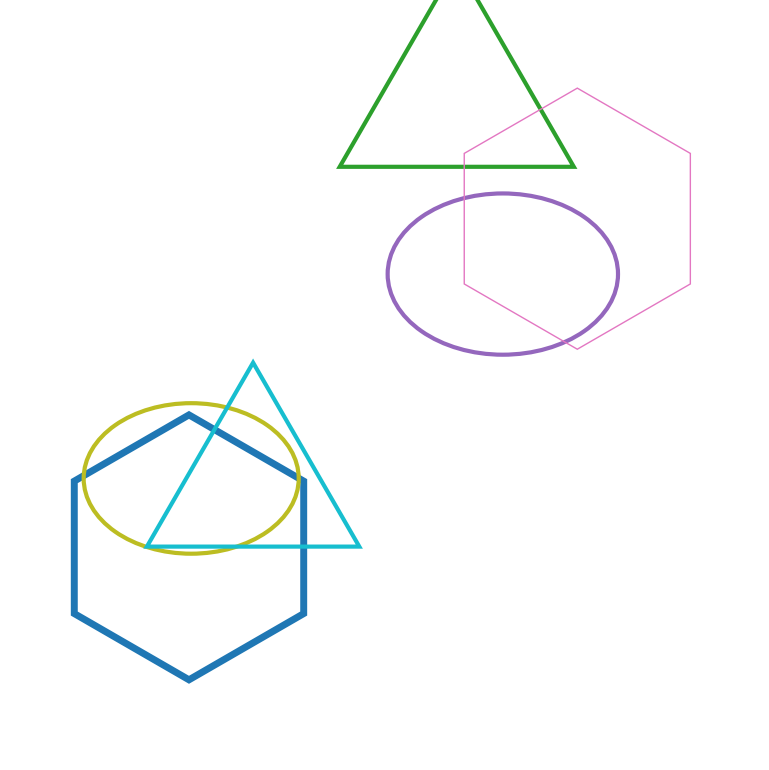[{"shape": "hexagon", "thickness": 2.5, "radius": 0.86, "center": [0.245, 0.289]}, {"shape": "triangle", "thickness": 1.5, "radius": 0.88, "center": [0.593, 0.871]}, {"shape": "oval", "thickness": 1.5, "radius": 0.75, "center": [0.653, 0.644]}, {"shape": "hexagon", "thickness": 0.5, "radius": 0.85, "center": [0.75, 0.716]}, {"shape": "oval", "thickness": 1.5, "radius": 0.7, "center": [0.248, 0.379]}, {"shape": "triangle", "thickness": 1.5, "radius": 0.8, "center": [0.329, 0.37]}]